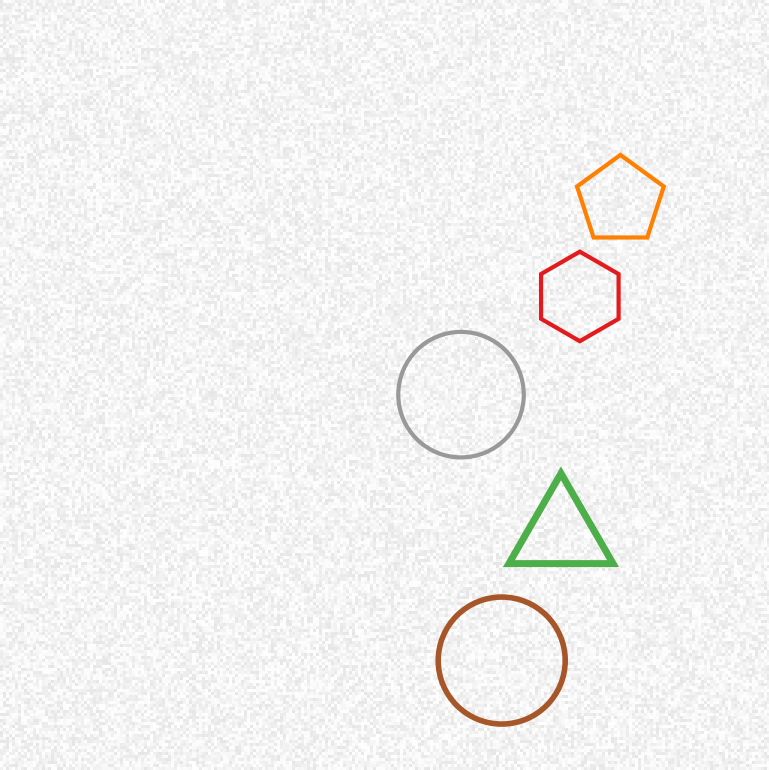[{"shape": "hexagon", "thickness": 1.5, "radius": 0.29, "center": [0.753, 0.615]}, {"shape": "triangle", "thickness": 2.5, "radius": 0.39, "center": [0.729, 0.307]}, {"shape": "pentagon", "thickness": 1.5, "radius": 0.3, "center": [0.806, 0.74]}, {"shape": "circle", "thickness": 2, "radius": 0.41, "center": [0.652, 0.142]}, {"shape": "circle", "thickness": 1.5, "radius": 0.41, "center": [0.599, 0.487]}]